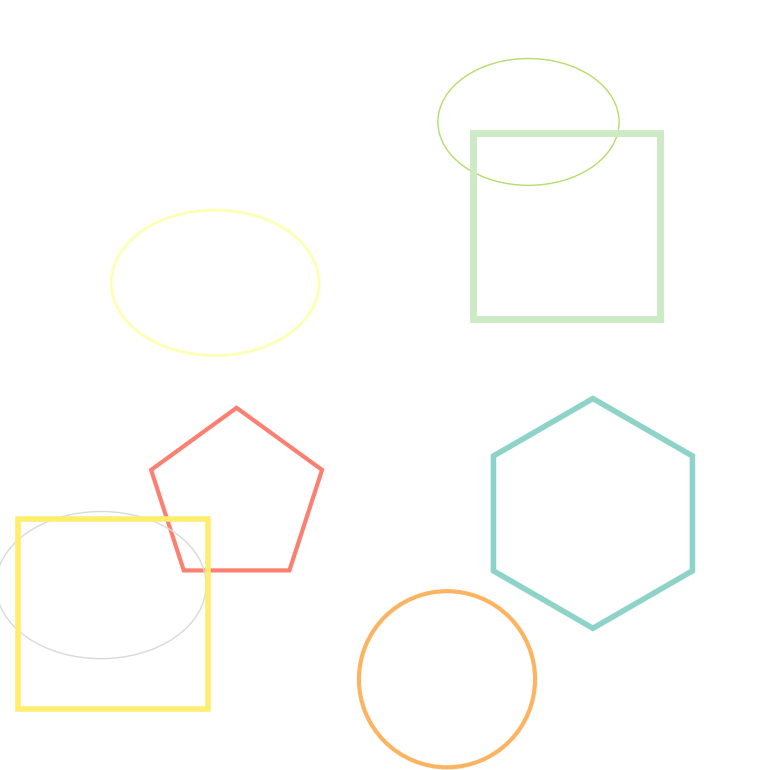[{"shape": "hexagon", "thickness": 2, "radius": 0.75, "center": [0.77, 0.333]}, {"shape": "oval", "thickness": 1, "radius": 0.67, "center": [0.279, 0.633]}, {"shape": "pentagon", "thickness": 1.5, "radius": 0.58, "center": [0.307, 0.354]}, {"shape": "circle", "thickness": 1.5, "radius": 0.57, "center": [0.581, 0.118]}, {"shape": "oval", "thickness": 0.5, "radius": 0.59, "center": [0.686, 0.842]}, {"shape": "oval", "thickness": 0.5, "radius": 0.68, "center": [0.131, 0.24]}, {"shape": "square", "thickness": 2.5, "radius": 0.61, "center": [0.736, 0.707]}, {"shape": "square", "thickness": 2, "radius": 0.62, "center": [0.147, 0.202]}]